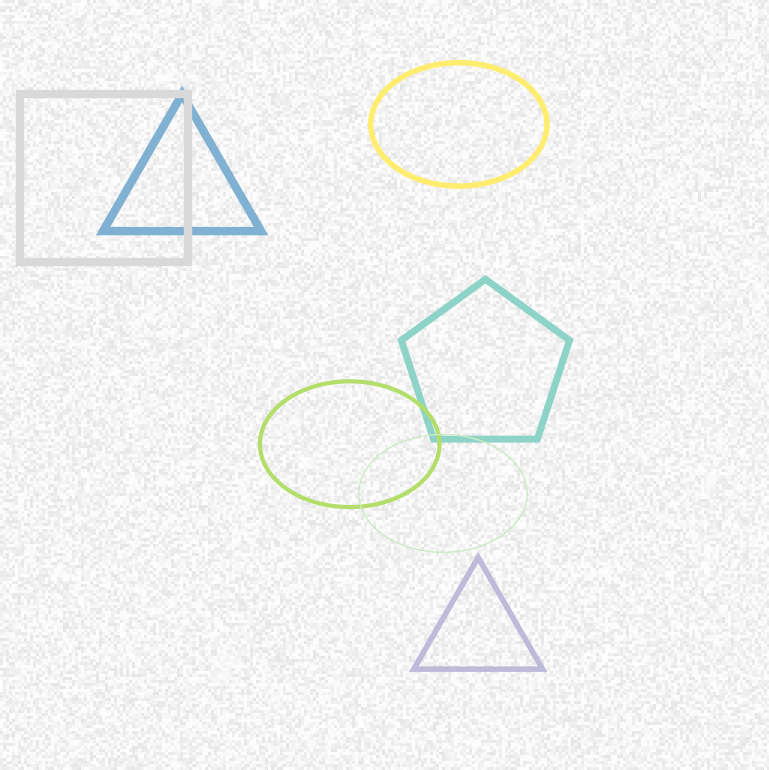[{"shape": "pentagon", "thickness": 2.5, "radius": 0.57, "center": [0.63, 0.523]}, {"shape": "triangle", "thickness": 2, "radius": 0.48, "center": [0.621, 0.179]}, {"shape": "triangle", "thickness": 3, "radius": 0.59, "center": [0.236, 0.759]}, {"shape": "oval", "thickness": 1.5, "radius": 0.58, "center": [0.454, 0.423]}, {"shape": "square", "thickness": 3, "radius": 0.55, "center": [0.136, 0.769]}, {"shape": "oval", "thickness": 0.5, "radius": 0.55, "center": [0.575, 0.359]}, {"shape": "oval", "thickness": 2, "radius": 0.57, "center": [0.596, 0.838]}]